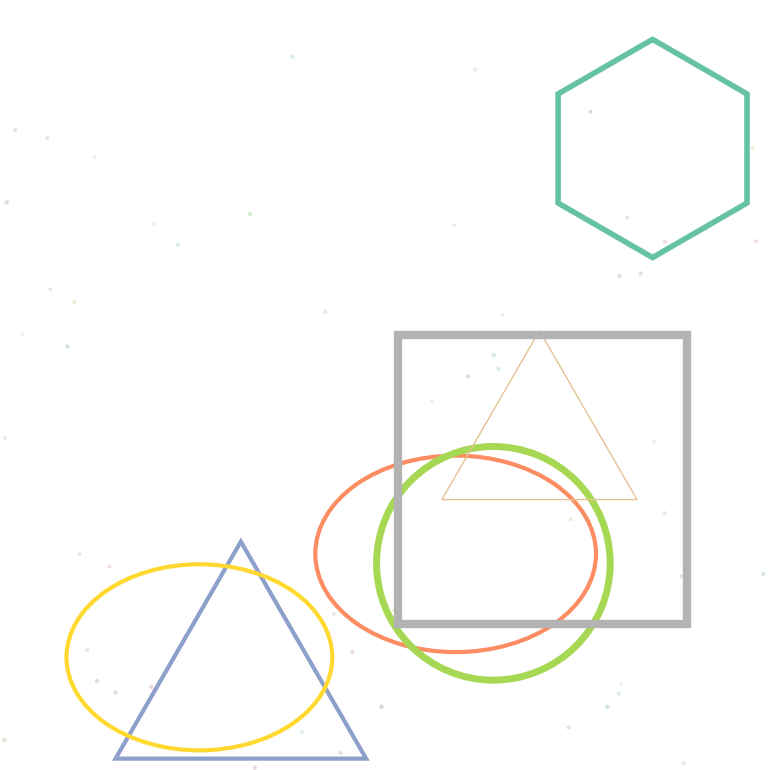[{"shape": "hexagon", "thickness": 2, "radius": 0.71, "center": [0.847, 0.807]}, {"shape": "oval", "thickness": 1.5, "radius": 0.91, "center": [0.592, 0.281]}, {"shape": "triangle", "thickness": 1.5, "radius": 0.94, "center": [0.313, 0.109]}, {"shape": "circle", "thickness": 2.5, "radius": 0.76, "center": [0.641, 0.268]}, {"shape": "oval", "thickness": 1.5, "radius": 0.86, "center": [0.259, 0.146]}, {"shape": "triangle", "thickness": 0.5, "radius": 0.73, "center": [0.701, 0.424]}, {"shape": "square", "thickness": 3, "radius": 0.94, "center": [0.705, 0.377]}]